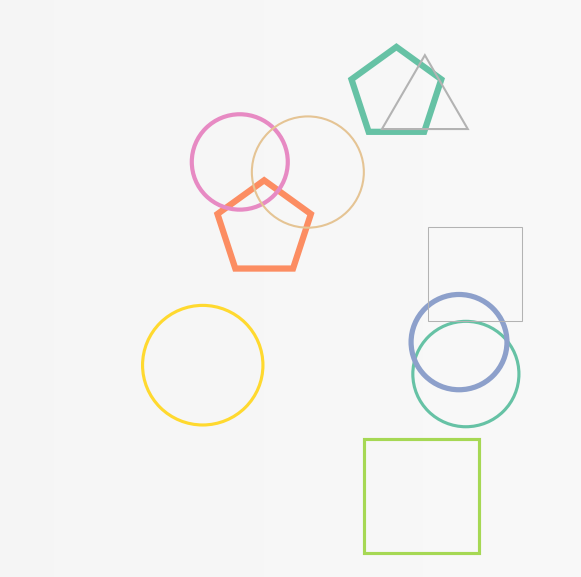[{"shape": "circle", "thickness": 1.5, "radius": 0.46, "center": [0.802, 0.351]}, {"shape": "pentagon", "thickness": 3, "radius": 0.41, "center": [0.682, 0.837]}, {"shape": "pentagon", "thickness": 3, "radius": 0.42, "center": [0.454, 0.602]}, {"shape": "circle", "thickness": 2.5, "radius": 0.41, "center": [0.79, 0.407]}, {"shape": "circle", "thickness": 2, "radius": 0.41, "center": [0.413, 0.719]}, {"shape": "square", "thickness": 1.5, "radius": 0.49, "center": [0.725, 0.139]}, {"shape": "circle", "thickness": 1.5, "radius": 0.52, "center": [0.349, 0.367]}, {"shape": "circle", "thickness": 1, "radius": 0.48, "center": [0.53, 0.701]}, {"shape": "triangle", "thickness": 1, "radius": 0.43, "center": [0.731, 0.818]}, {"shape": "square", "thickness": 0.5, "radius": 0.4, "center": [0.816, 0.525]}]